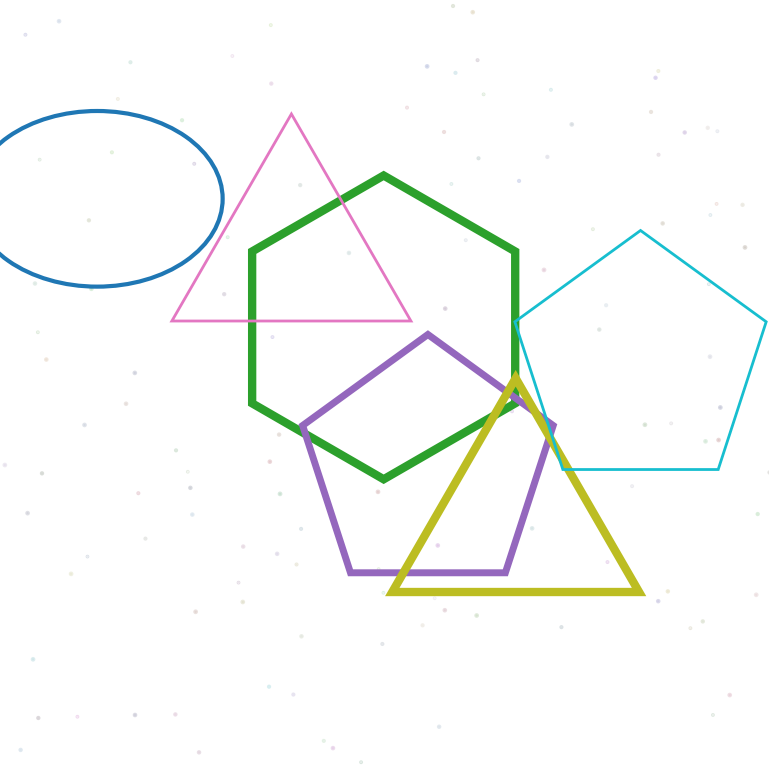[{"shape": "oval", "thickness": 1.5, "radius": 0.81, "center": [0.126, 0.742]}, {"shape": "hexagon", "thickness": 3, "radius": 0.99, "center": [0.498, 0.575]}, {"shape": "pentagon", "thickness": 2.5, "radius": 0.86, "center": [0.556, 0.395]}, {"shape": "triangle", "thickness": 1, "radius": 0.9, "center": [0.378, 0.673]}, {"shape": "triangle", "thickness": 3, "radius": 0.93, "center": [0.67, 0.324]}, {"shape": "pentagon", "thickness": 1, "radius": 0.86, "center": [0.832, 0.529]}]